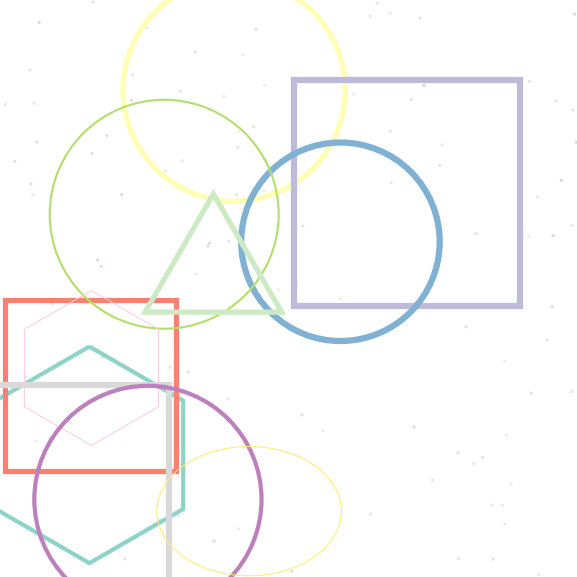[{"shape": "hexagon", "thickness": 2, "radius": 0.94, "center": [0.155, 0.212]}, {"shape": "circle", "thickness": 2.5, "radius": 0.96, "center": [0.406, 0.843]}, {"shape": "square", "thickness": 3, "radius": 0.98, "center": [0.705, 0.665]}, {"shape": "square", "thickness": 2.5, "radius": 0.74, "center": [0.156, 0.332]}, {"shape": "circle", "thickness": 3, "radius": 0.86, "center": [0.59, 0.58]}, {"shape": "circle", "thickness": 1, "radius": 0.99, "center": [0.284, 0.628]}, {"shape": "hexagon", "thickness": 0.5, "radius": 0.67, "center": [0.158, 0.362]}, {"shape": "square", "thickness": 3, "radius": 0.93, "center": [0.106, 0.147]}, {"shape": "circle", "thickness": 2, "radius": 0.98, "center": [0.256, 0.134]}, {"shape": "triangle", "thickness": 2.5, "radius": 0.68, "center": [0.37, 0.527]}, {"shape": "oval", "thickness": 0.5, "radius": 0.8, "center": [0.431, 0.114]}]